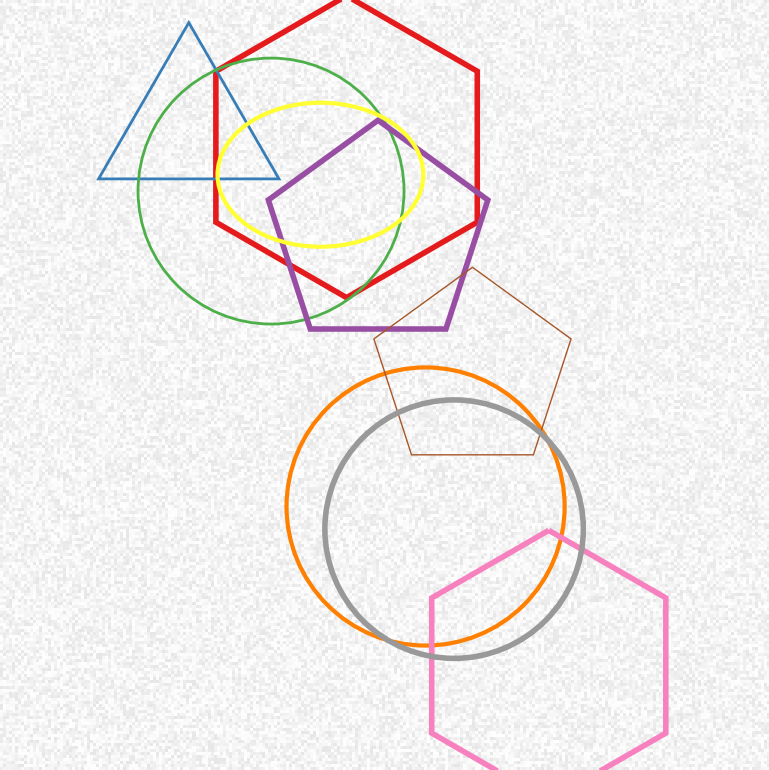[{"shape": "hexagon", "thickness": 2, "radius": 0.98, "center": [0.45, 0.809]}, {"shape": "triangle", "thickness": 1, "radius": 0.68, "center": [0.245, 0.835]}, {"shape": "circle", "thickness": 1, "radius": 0.86, "center": [0.352, 0.752]}, {"shape": "pentagon", "thickness": 2, "radius": 0.75, "center": [0.491, 0.694]}, {"shape": "circle", "thickness": 1.5, "radius": 0.9, "center": [0.553, 0.342]}, {"shape": "oval", "thickness": 1.5, "radius": 0.67, "center": [0.416, 0.773]}, {"shape": "pentagon", "thickness": 0.5, "radius": 0.67, "center": [0.614, 0.518]}, {"shape": "hexagon", "thickness": 2, "radius": 0.88, "center": [0.713, 0.136]}, {"shape": "circle", "thickness": 2, "radius": 0.84, "center": [0.59, 0.313]}]